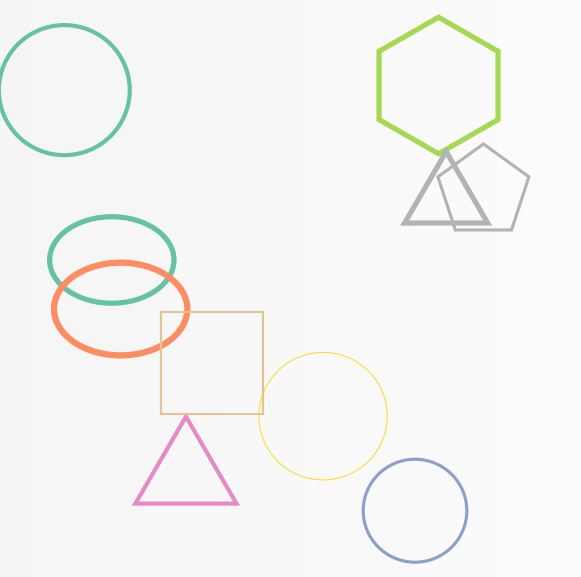[{"shape": "circle", "thickness": 2, "radius": 0.56, "center": [0.111, 0.843]}, {"shape": "oval", "thickness": 2.5, "radius": 0.53, "center": [0.192, 0.549]}, {"shape": "oval", "thickness": 3, "radius": 0.57, "center": [0.208, 0.464]}, {"shape": "circle", "thickness": 1.5, "radius": 0.45, "center": [0.714, 0.115]}, {"shape": "triangle", "thickness": 2, "radius": 0.5, "center": [0.32, 0.177]}, {"shape": "hexagon", "thickness": 2.5, "radius": 0.59, "center": [0.755, 0.851]}, {"shape": "circle", "thickness": 0.5, "radius": 0.55, "center": [0.556, 0.279]}, {"shape": "square", "thickness": 1, "radius": 0.44, "center": [0.364, 0.37]}, {"shape": "triangle", "thickness": 2.5, "radius": 0.41, "center": [0.768, 0.654]}, {"shape": "pentagon", "thickness": 1.5, "radius": 0.41, "center": [0.832, 0.668]}]